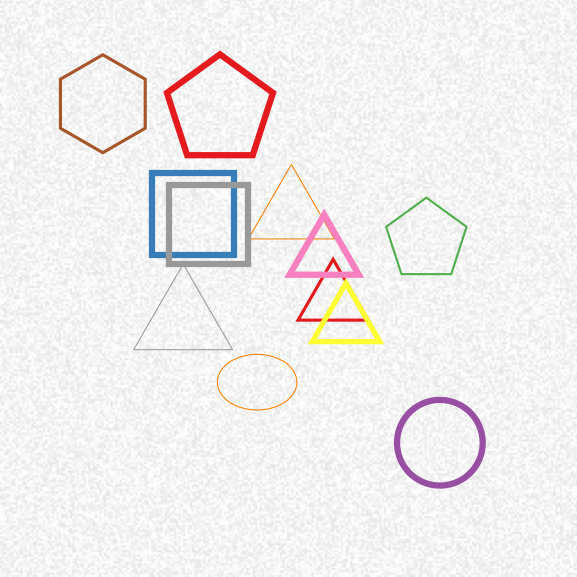[{"shape": "pentagon", "thickness": 3, "radius": 0.48, "center": [0.381, 0.809]}, {"shape": "triangle", "thickness": 1.5, "radius": 0.35, "center": [0.577, 0.48]}, {"shape": "square", "thickness": 3, "radius": 0.36, "center": [0.334, 0.628]}, {"shape": "pentagon", "thickness": 1, "radius": 0.37, "center": [0.738, 0.584]}, {"shape": "circle", "thickness": 3, "radius": 0.37, "center": [0.762, 0.232]}, {"shape": "oval", "thickness": 0.5, "radius": 0.34, "center": [0.445, 0.337]}, {"shape": "triangle", "thickness": 0.5, "radius": 0.43, "center": [0.505, 0.628]}, {"shape": "triangle", "thickness": 2.5, "radius": 0.34, "center": [0.599, 0.441]}, {"shape": "hexagon", "thickness": 1.5, "radius": 0.42, "center": [0.178, 0.819]}, {"shape": "triangle", "thickness": 3, "radius": 0.35, "center": [0.561, 0.558]}, {"shape": "square", "thickness": 3, "radius": 0.34, "center": [0.361, 0.61]}, {"shape": "triangle", "thickness": 0.5, "radius": 0.49, "center": [0.317, 0.443]}]